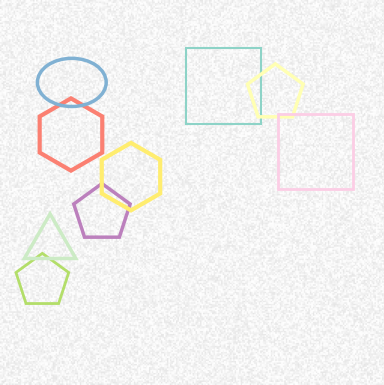[{"shape": "square", "thickness": 1.5, "radius": 0.49, "center": [0.58, 0.777]}, {"shape": "pentagon", "thickness": 2.5, "radius": 0.38, "center": [0.715, 0.758]}, {"shape": "hexagon", "thickness": 3, "radius": 0.47, "center": [0.184, 0.651]}, {"shape": "oval", "thickness": 2.5, "radius": 0.45, "center": [0.186, 0.786]}, {"shape": "pentagon", "thickness": 2, "radius": 0.36, "center": [0.11, 0.27]}, {"shape": "square", "thickness": 2, "radius": 0.49, "center": [0.819, 0.606]}, {"shape": "pentagon", "thickness": 2.5, "radius": 0.38, "center": [0.265, 0.446]}, {"shape": "triangle", "thickness": 2.5, "radius": 0.39, "center": [0.13, 0.367]}, {"shape": "hexagon", "thickness": 3, "radius": 0.44, "center": [0.34, 0.541]}]